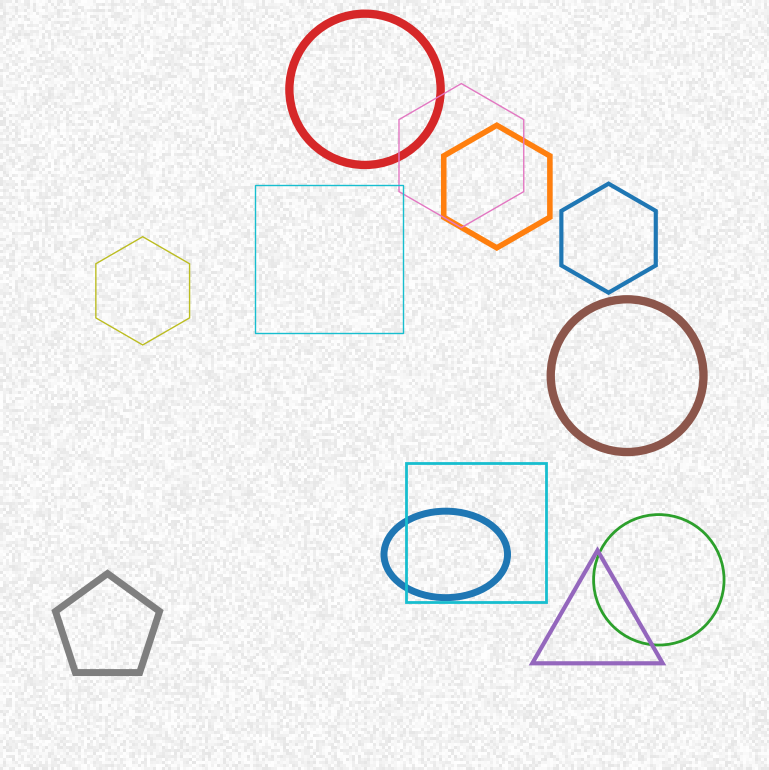[{"shape": "hexagon", "thickness": 1.5, "radius": 0.35, "center": [0.79, 0.691]}, {"shape": "oval", "thickness": 2.5, "radius": 0.4, "center": [0.579, 0.28]}, {"shape": "hexagon", "thickness": 2, "radius": 0.4, "center": [0.645, 0.758]}, {"shape": "circle", "thickness": 1, "radius": 0.42, "center": [0.856, 0.247]}, {"shape": "circle", "thickness": 3, "radius": 0.49, "center": [0.474, 0.884]}, {"shape": "triangle", "thickness": 1.5, "radius": 0.49, "center": [0.776, 0.187]}, {"shape": "circle", "thickness": 3, "radius": 0.5, "center": [0.814, 0.512]}, {"shape": "hexagon", "thickness": 0.5, "radius": 0.47, "center": [0.599, 0.798]}, {"shape": "pentagon", "thickness": 2.5, "radius": 0.36, "center": [0.14, 0.184]}, {"shape": "hexagon", "thickness": 0.5, "radius": 0.35, "center": [0.185, 0.622]}, {"shape": "square", "thickness": 0.5, "radius": 0.48, "center": [0.427, 0.664]}, {"shape": "square", "thickness": 1, "radius": 0.45, "center": [0.618, 0.309]}]